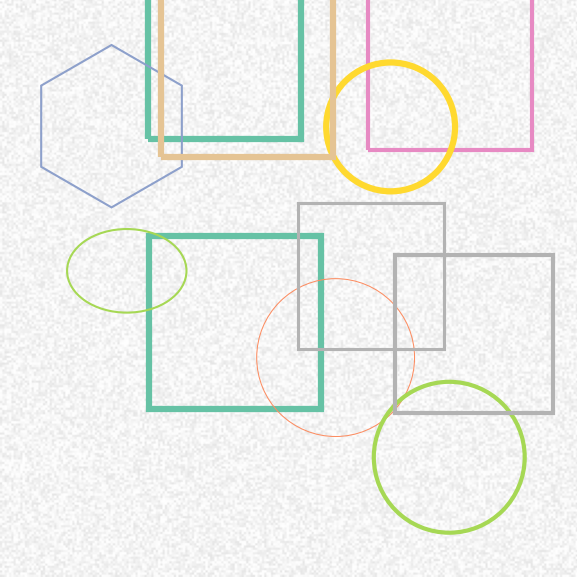[{"shape": "square", "thickness": 3, "radius": 0.66, "center": [0.389, 0.89]}, {"shape": "square", "thickness": 3, "radius": 0.75, "center": [0.407, 0.441]}, {"shape": "circle", "thickness": 0.5, "radius": 0.68, "center": [0.581, 0.38]}, {"shape": "hexagon", "thickness": 1, "radius": 0.7, "center": [0.193, 0.781]}, {"shape": "square", "thickness": 2, "radius": 0.71, "center": [0.779, 0.88]}, {"shape": "oval", "thickness": 1, "radius": 0.52, "center": [0.22, 0.53]}, {"shape": "circle", "thickness": 2, "radius": 0.65, "center": [0.778, 0.207]}, {"shape": "circle", "thickness": 3, "radius": 0.56, "center": [0.676, 0.779]}, {"shape": "square", "thickness": 3, "radius": 0.75, "center": [0.427, 0.876]}, {"shape": "square", "thickness": 1.5, "radius": 0.63, "center": [0.643, 0.522]}, {"shape": "square", "thickness": 2, "radius": 0.68, "center": [0.821, 0.422]}]